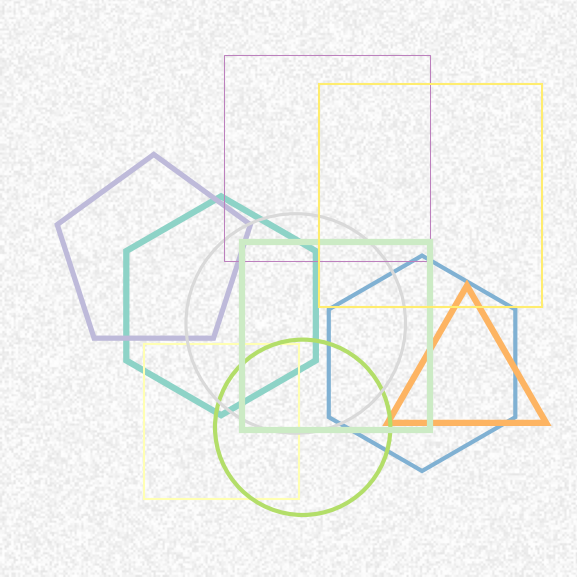[{"shape": "hexagon", "thickness": 3, "radius": 0.95, "center": [0.383, 0.47]}, {"shape": "square", "thickness": 1, "radius": 0.67, "center": [0.384, 0.269]}, {"shape": "pentagon", "thickness": 2.5, "radius": 0.88, "center": [0.266, 0.556]}, {"shape": "hexagon", "thickness": 2, "radius": 0.93, "center": [0.731, 0.37]}, {"shape": "triangle", "thickness": 3, "radius": 0.79, "center": [0.809, 0.346]}, {"shape": "circle", "thickness": 2, "radius": 0.76, "center": [0.524, 0.259]}, {"shape": "circle", "thickness": 1.5, "radius": 0.95, "center": [0.512, 0.439]}, {"shape": "square", "thickness": 0.5, "radius": 0.89, "center": [0.567, 0.725]}, {"shape": "square", "thickness": 3, "radius": 0.81, "center": [0.581, 0.417]}, {"shape": "square", "thickness": 1, "radius": 0.97, "center": [0.746, 0.661]}]